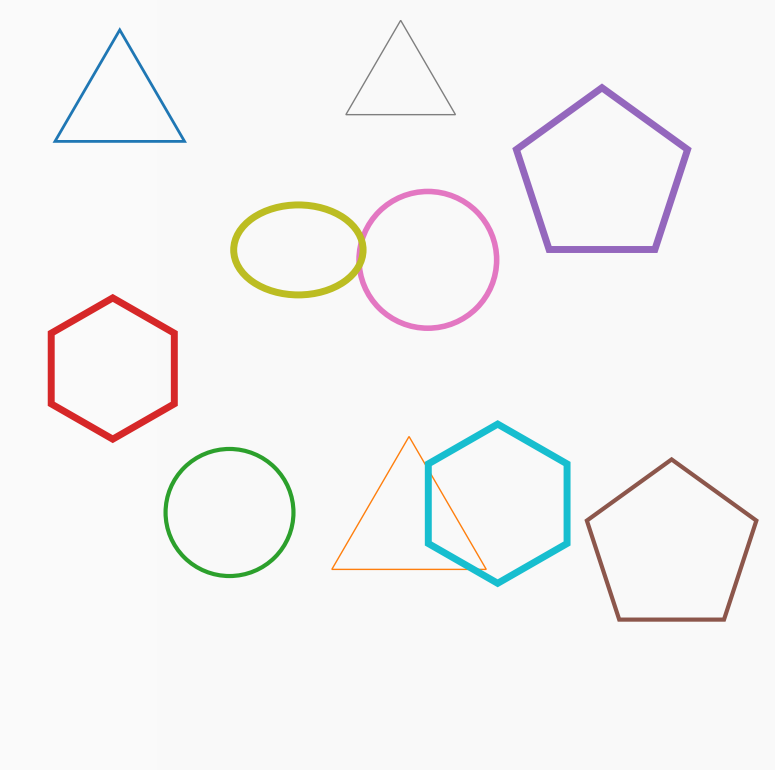[{"shape": "triangle", "thickness": 1, "radius": 0.48, "center": [0.155, 0.865]}, {"shape": "triangle", "thickness": 0.5, "radius": 0.58, "center": [0.528, 0.318]}, {"shape": "circle", "thickness": 1.5, "radius": 0.41, "center": [0.296, 0.334]}, {"shape": "hexagon", "thickness": 2.5, "radius": 0.46, "center": [0.146, 0.521]}, {"shape": "pentagon", "thickness": 2.5, "radius": 0.58, "center": [0.777, 0.77]}, {"shape": "pentagon", "thickness": 1.5, "radius": 0.57, "center": [0.867, 0.288]}, {"shape": "circle", "thickness": 2, "radius": 0.44, "center": [0.552, 0.663]}, {"shape": "triangle", "thickness": 0.5, "radius": 0.41, "center": [0.517, 0.892]}, {"shape": "oval", "thickness": 2.5, "radius": 0.42, "center": [0.385, 0.675]}, {"shape": "hexagon", "thickness": 2.5, "radius": 0.52, "center": [0.642, 0.346]}]